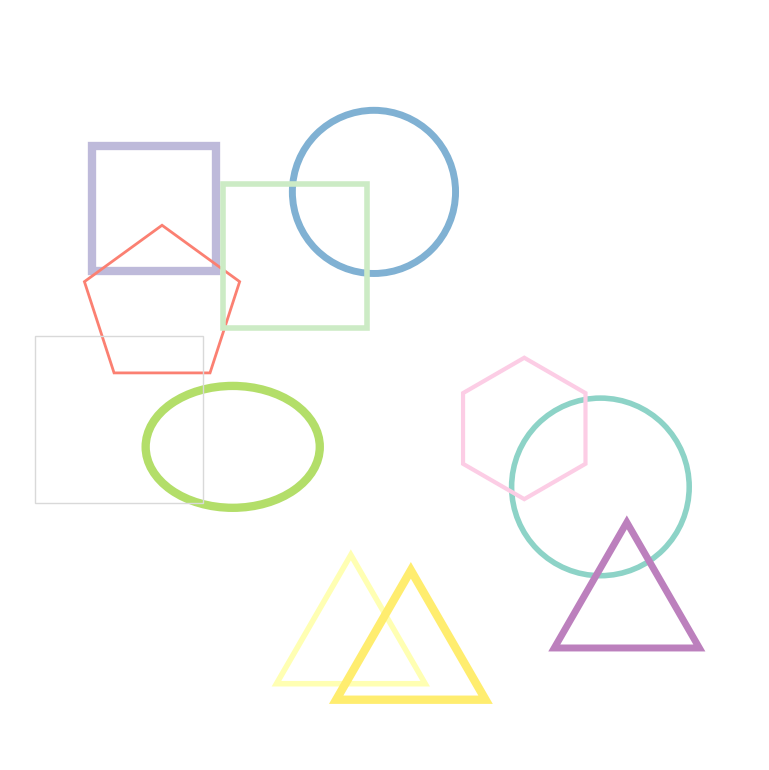[{"shape": "circle", "thickness": 2, "radius": 0.58, "center": [0.78, 0.368]}, {"shape": "triangle", "thickness": 2, "radius": 0.56, "center": [0.456, 0.168]}, {"shape": "square", "thickness": 3, "radius": 0.4, "center": [0.2, 0.729]}, {"shape": "pentagon", "thickness": 1, "radius": 0.53, "center": [0.21, 0.601]}, {"shape": "circle", "thickness": 2.5, "radius": 0.53, "center": [0.486, 0.751]}, {"shape": "oval", "thickness": 3, "radius": 0.57, "center": [0.302, 0.42]}, {"shape": "hexagon", "thickness": 1.5, "radius": 0.46, "center": [0.681, 0.444]}, {"shape": "square", "thickness": 0.5, "radius": 0.54, "center": [0.154, 0.455]}, {"shape": "triangle", "thickness": 2.5, "radius": 0.54, "center": [0.814, 0.213]}, {"shape": "square", "thickness": 2, "radius": 0.47, "center": [0.383, 0.668]}, {"shape": "triangle", "thickness": 3, "radius": 0.56, "center": [0.534, 0.147]}]